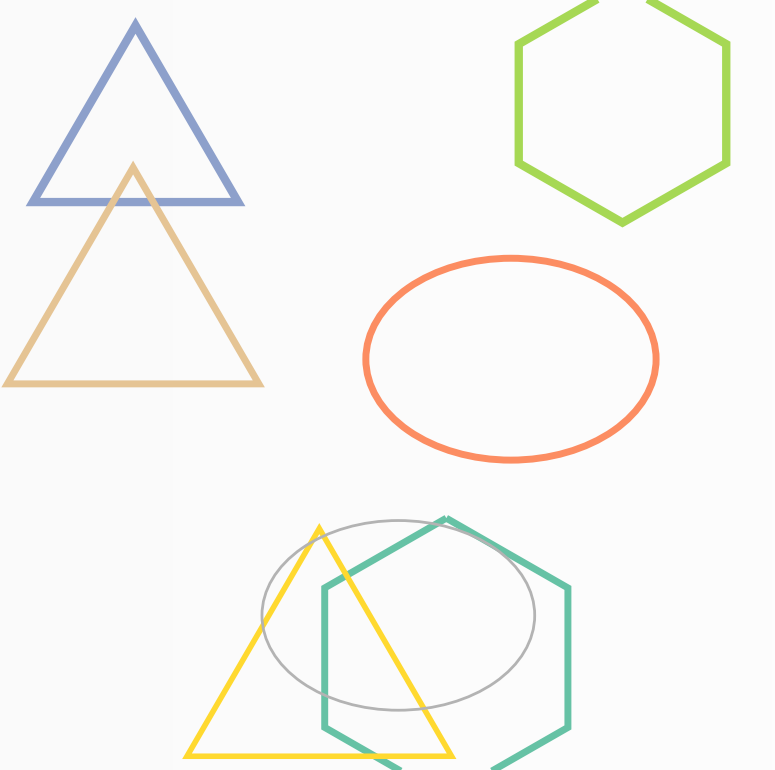[{"shape": "hexagon", "thickness": 2.5, "radius": 0.91, "center": [0.576, 0.146]}, {"shape": "oval", "thickness": 2.5, "radius": 0.94, "center": [0.659, 0.534]}, {"shape": "triangle", "thickness": 3, "radius": 0.76, "center": [0.175, 0.814]}, {"shape": "hexagon", "thickness": 3, "radius": 0.77, "center": [0.803, 0.865]}, {"shape": "triangle", "thickness": 2, "radius": 0.99, "center": [0.412, 0.116]}, {"shape": "triangle", "thickness": 2.5, "radius": 0.94, "center": [0.172, 0.595]}, {"shape": "oval", "thickness": 1, "radius": 0.88, "center": [0.514, 0.201]}]